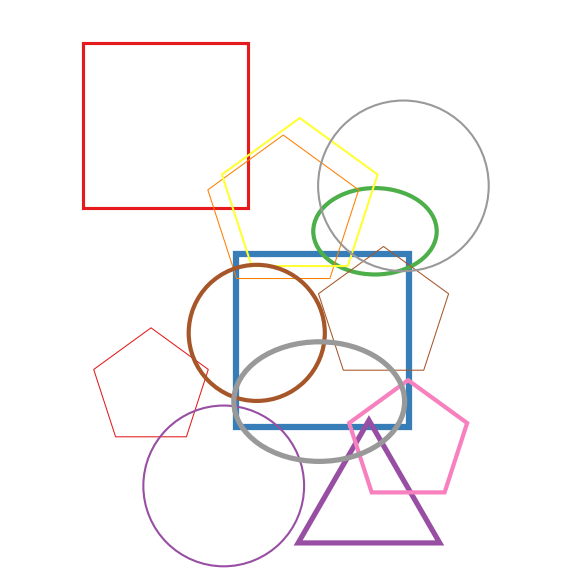[{"shape": "square", "thickness": 1.5, "radius": 0.72, "center": [0.287, 0.782]}, {"shape": "pentagon", "thickness": 0.5, "radius": 0.52, "center": [0.261, 0.327]}, {"shape": "square", "thickness": 3, "radius": 0.75, "center": [0.559, 0.409]}, {"shape": "oval", "thickness": 2, "radius": 0.53, "center": [0.649, 0.599]}, {"shape": "triangle", "thickness": 2.5, "radius": 0.71, "center": [0.639, 0.13]}, {"shape": "circle", "thickness": 1, "radius": 0.7, "center": [0.387, 0.158]}, {"shape": "pentagon", "thickness": 0.5, "radius": 0.69, "center": [0.49, 0.628]}, {"shape": "pentagon", "thickness": 1, "radius": 0.71, "center": [0.519, 0.653]}, {"shape": "pentagon", "thickness": 0.5, "radius": 0.59, "center": [0.664, 0.454]}, {"shape": "circle", "thickness": 2, "radius": 0.59, "center": [0.445, 0.423]}, {"shape": "pentagon", "thickness": 2, "radius": 0.54, "center": [0.707, 0.233]}, {"shape": "oval", "thickness": 2.5, "radius": 0.74, "center": [0.553, 0.304]}, {"shape": "circle", "thickness": 1, "radius": 0.74, "center": [0.699, 0.677]}]